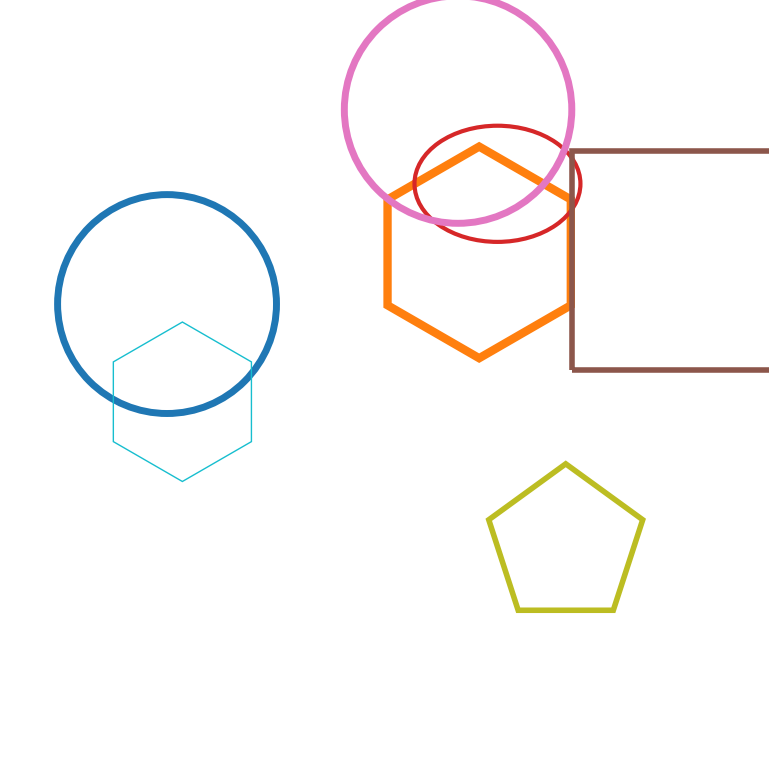[{"shape": "circle", "thickness": 2.5, "radius": 0.71, "center": [0.217, 0.605]}, {"shape": "hexagon", "thickness": 3, "radius": 0.69, "center": [0.622, 0.672]}, {"shape": "oval", "thickness": 1.5, "radius": 0.54, "center": [0.646, 0.761]}, {"shape": "square", "thickness": 2, "radius": 0.71, "center": [0.885, 0.662]}, {"shape": "circle", "thickness": 2.5, "radius": 0.74, "center": [0.595, 0.858]}, {"shape": "pentagon", "thickness": 2, "radius": 0.53, "center": [0.735, 0.292]}, {"shape": "hexagon", "thickness": 0.5, "radius": 0.52, "center": [0.237, 0.478]}]